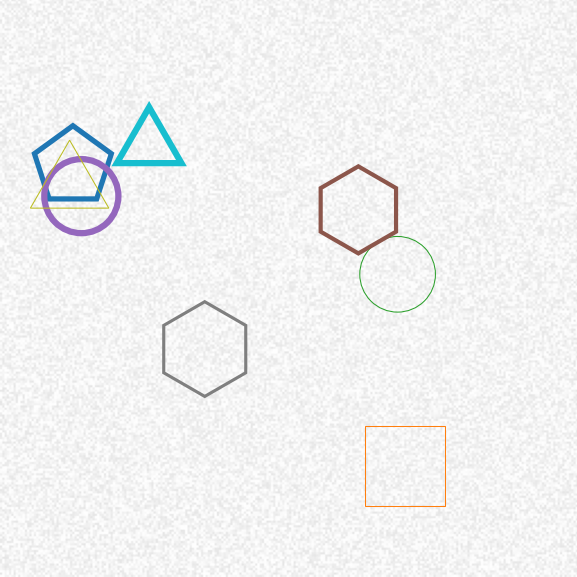[{"shape": "pentagon", "thickness": 2.5, "radius": 0.35, "center": [0.126, 0.711]}, {"shape": "square", "thickness": 0.5, "radius": 0.35, "center": [0.701, 0.193]}, {"shape": "circle", "thickness": 0.5, "radius": 0.33, "center": [0.688, 0.524]}, {"shape": "circle", "thickness": 3, "radius": 0.32, "center": [0.141, 0.66]}, {"shape": "hexagon", "thickness": 2, "radius": 0.38, "center": [0.621, 0.636]}, {"shape": "hexagon", "thickness": 1.5, "radius": 0.41, "center": [0.355, 0.395]}, {"shape": "triangle", "thickness": 0.5, "radius": 0.39, "center": [0.121, 0.678]}, {"shape": "triangle", "thickness": 3, "radius": 0.32, "center": [0.258, 0.749]}]